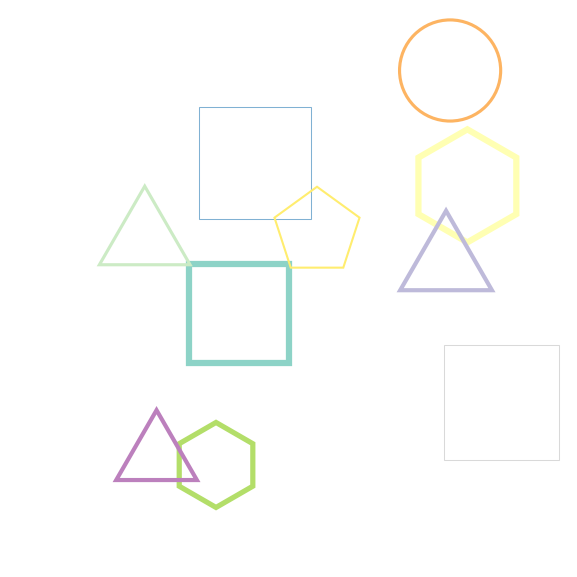[{"shape": "square", "thickness": 3, "radius": 0.43, "center": [0.414, 0.456]}, {"shape": "hexagon", "thickness": 3, "radius": 0.49, "center": [0.809, 0.677]}, {"shape": "triangle", "thickness": 2, "radius": 0.46, "center": [0.772, 0.542]}, {"shape": "square", "thickness": 0.5, "radius": 0.49, "center": [0.442, 0.717]}, {"shape": "circle", "thickness": 1.5, "radius": 0.44, "center": [0.779, 0.877]}, {"shape": "hexagon", "thickness": 2.5, "radius": 0.37, "center": [0.374, 0.194]}, {"shape": "square", "thickness": 0.5, "radius": 0.5, "center": [0.868, 0.302]}, {"shape": "triangle", "thickness": 2, "radius": 0.4, "center": [0.271, 0.208]}, {"shape": "triangle", "thickness": 1.5, "radius": 0.45, "center": [0.251, 0.586]}, {"shape": "pentagon", "thickness": 1, "radius": 0.39, "center": [0.549, 0.598]}]